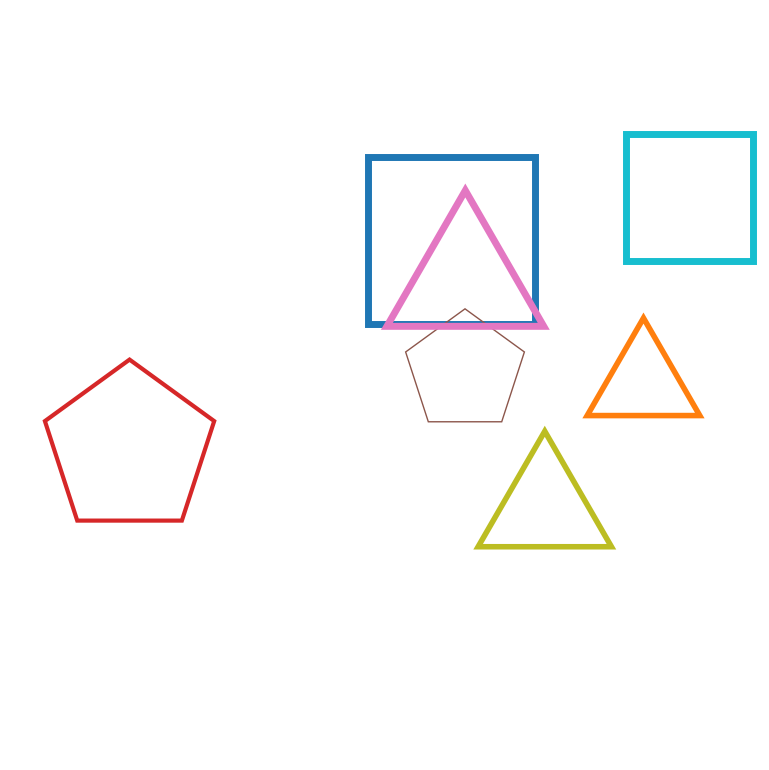[{"shape": "square", "thickness": 2.5, "radius": 0.54, "center": [0.587, 0.688]}, {"shape": "triangle", "thickness": 2, "radius": 0.42, "center": [0.836, 0.503]}, {"shape": "pentagon", "thickness": 1.5, "radius": 0.58, "center": [0.168, 0.417]}, {"shape": "pentagon", "thickness": 0.5, "radius": 0.41, "center": [0.604, 0.518]}, {"shape": "triangle", "thickness": 2.5, "radius": 0.59, "center": [0.604, 0.635]}, {"shape": "triangle", "thickness": 2, "radius": 0.5, "center": [0.708, 0.34]}, {"shape": "square", "thickness": 2.5, "radius": 0.41, "center": [0.895, 0.743]}]